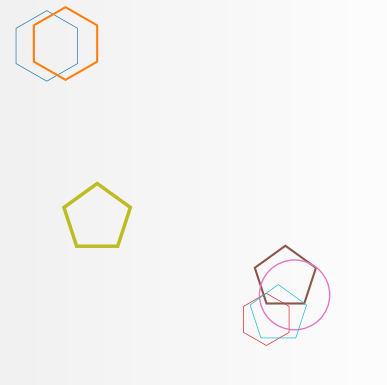[{"shape": "hexagon", "thickness": 0.5, "radius": 0.46, "center": [0.121, 0.881]}, {"shape": "hexagon", "thickness": 1.5, "radius": 0.47, "center": [0.169, 0.887]}, {"shape": "hexagon", "thickness": 0.5, "radius": 0.34, "center": [0.687, 0.17]}, {"shape": "pentagon", "thickness": 1.5, "radius": 0.41, "center": [0.736, 0.279]}, {"shape": "circle", "thickness": 1, "radius": 0.45, "center": [0.76, 0.234]}, {"shape": "pentagon", "thickness": 2.5, "radius": 0.45, "center": [0.251, 0.433]}, {"shape": "pentagon", "thickness": 0.5, "radius": 0.38, "center": [0.718, 0.184]}]